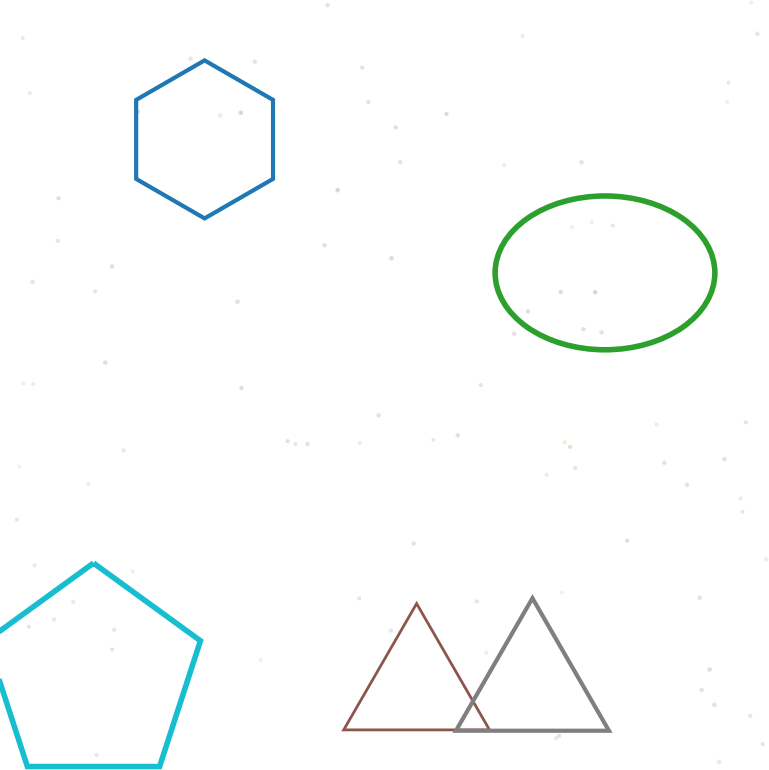[{"shape": "hexagon", "thickness": 1.5, "radius": 0.51, "center": [0.266, 0.819]}, {"shape": "oval", "thickness": 2, "radius": 0.71, "center": [0.786, 0.646]}, {"shape": "triangle", "thickness": 1, "radius": 0.55, "center": [0.541, 0.107]}, {"shape": "triangle", "thickness": 1.5, "radius": 0.57, "center": [0.691, 0.108]}, {"shape": "pentagon", "thickness": 2, "radius": 0.73, "center": [0.121, 0.123]}]